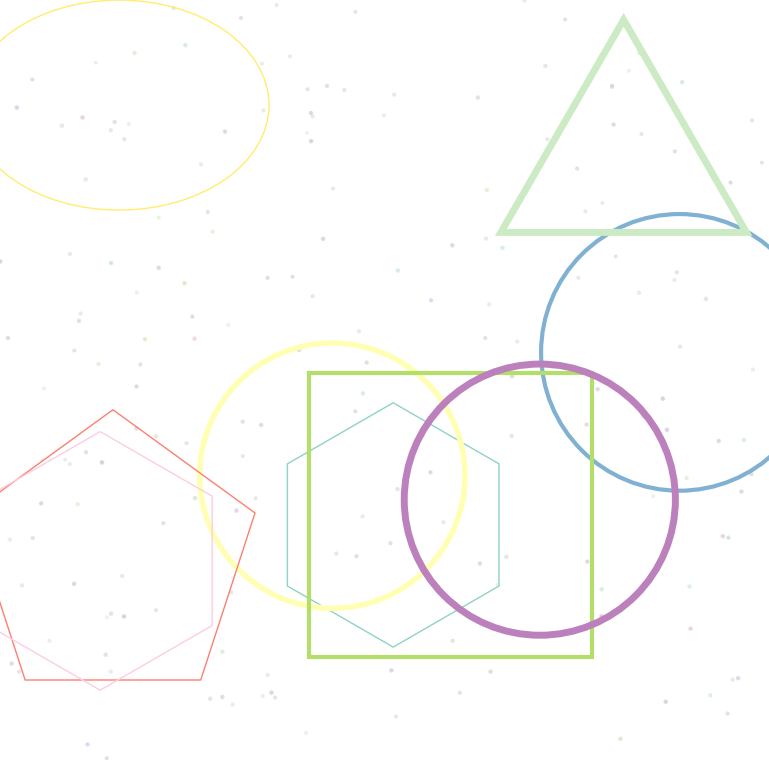[{"shape": "hexagon", "thickness": 0.5, "radius": 0.79, "center": [0.511, 0.318]}, {"shape": "circle", "thickness": 2, "radius": 0.86, "center": [0.432, 0.382]}, {"shape": "pentagon", "thickness": 0.5, "radius": 0.97, "center": [0.147, 0.274]}, {"shape": "circle", "thickness": 1.5, "radius": 0.9, "center": [0.882, 0.542]}, {"shape": "square", "thickness": 1.5, "radius": 0.92, "center": [0.585, 0.331]}, {"shape": "hexagon", "thickness": 0.5, "radius": 0.84, "center": [0.13, 0.272]}, {"shape": "circle", "thickness": 2.5, "radius": 0.88, "center": [0.701, 0.351]}, {"shape": "triangle", "thickness": 2.5, "radius": 0.92, "center": [0.81, 0.79]}, {"shape": "oval", "thickness": 0.5, "radius": 0.97, "center": [0.155, 0.864]}]